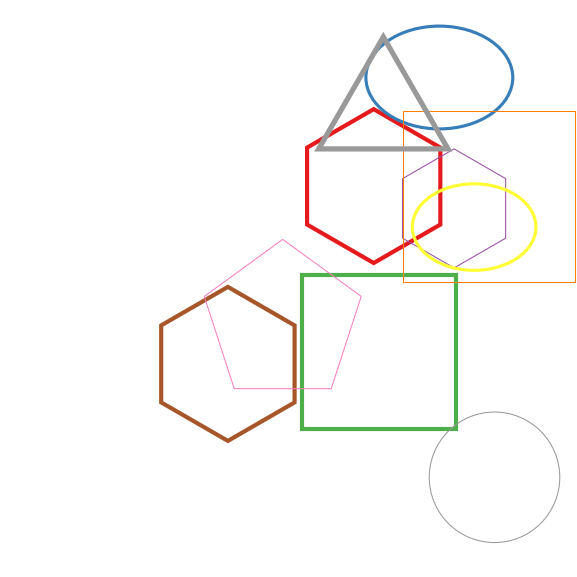[{"shape": "hexagon", "thickness": 2, "radius": 0.67, "center": [0.647, 0.677]}, {"shape": "oval", "thickness": 1.5, "radius": 0.64, "center": [0.761, 0.865]}, {"shape": "square", "thickness": 2, "radius": 0.67, "center": [0.656, 0.39]}, {"shape": "hexagon", "thickness": 0.5, "radius": 0.52, "center": [0.786, 0.638]}, {"shape": "square", "thickness": 0.5, "radius": 0.74, "center": [0.847, 0.659]}, {"shape": "oval", "thickness": 1.5, "radius": 0.54, "center": [0.821, 0.606]}, {"shape": "hexagon", "thickness": 2, "radius": 0.67, "center": [0.395, 0.369]}, {"shape": "pentagon", "thickness": 0.5, "radius": 0.71, "center": [0.49, 0.442]}, {"shape": "triangle", "thickness": 2.5, "radius": 0.65, "center": [0.664, 0.806]}, {"shape": "circle", "thickness": 0.5, "radius": 0.57, "center": [0.856, 0.173]}]